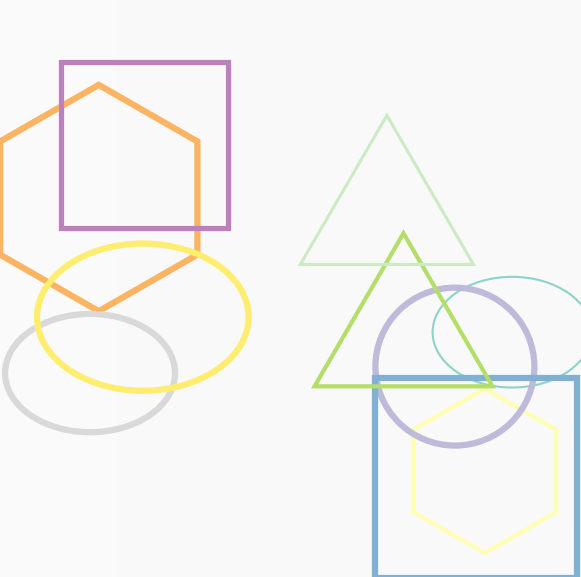[{"shape": "oval", "thickness": 1, "radius": 0.68, "center": [0.881, 0.424]}, {"shape": "hexagon", "thickness": 2, "radius": 0.71, "center": [0.834, 0.184]}, {"shape": "circle", "thickness": 3, "radius": 0.68, "center": [0.783, 0.364]}, {"shape": "square", "thickness": 3, "radius": 0.87, "center": [0.819, 0.172]}, {"shape": "hexagon", "thickness": 3, "radius": 0.98, "center": [0.17, 0.656]}, {"shape": "triangle", "thickness": 2, "radius": 0.88, "center": [0.694, 0.419]}, {"shape": "oval", "thickness": 3, "radius": 0.73, "center": [0.155, 0.353]}, {"shape": "square", "thickness": 2.5, "radius": 0.72, "center": [0.249, 0.748]}, {"shape": "triangle", "thickness": 1.5, "radius": 0.86, "center": [0.666, 0.627]}, {"shape": "oval", "thickness": 3, "radius": 0.91, "center": [0.246, 0.45]}]